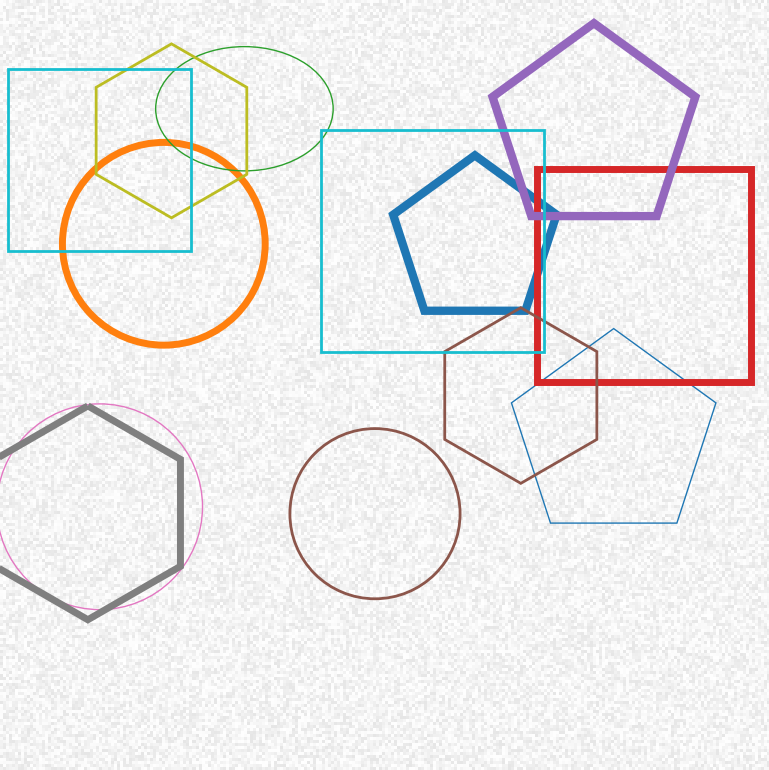[{"shape": "pentagon", "thickness": 3, "radius": 0.56, "center": [0.617, 0.687]}, {"shape": "pentagon", "thickness": 0.5, "radius": 0.7, "center": [0.797, 0.434]}, {"shape": "circle", "thickness": 2.5, "radius": 0.66, "center": [0.213, 0.683]}, {"shape": "oval", "thickness": 0.5, "radius": 0.58, "center": [0.317, 0.859]}, {"shape": "square", "thickness": 2.5, "radius": 0.69, "center": [0.836, 0.642]}, {"shape": "pentagon", "thickness": 3, "radius": 0.69, "center": [0.771, 0.831]}, {"shape": "hexagon", "thickness": 1, "radius": 0.57, "center": [0.676, 0.486]}, {"shape": "circle", "thickness": 1, "radius": 0.55, "center": [0.487, 0.333]}, {"shape": "circle", "thickness": 0.5, "radius": 0.67, "center": [0.129, 0.342]}, {"shape": "hexagon", "thickness": 2.5, "radius": 0.69, "center": [0.114, 0.334]}, {"shape": "hexagon", "thickness": 1, "radius": 0.56, "center": [0.223, 0.83]}, {"shape": "square", "thickness": 1, "radius": 0.72, "center": [0.562, 0.687]}, {"shape": "square", "thickness": 1, "radius": 0.59, "center": [0.13, 0.793]}]